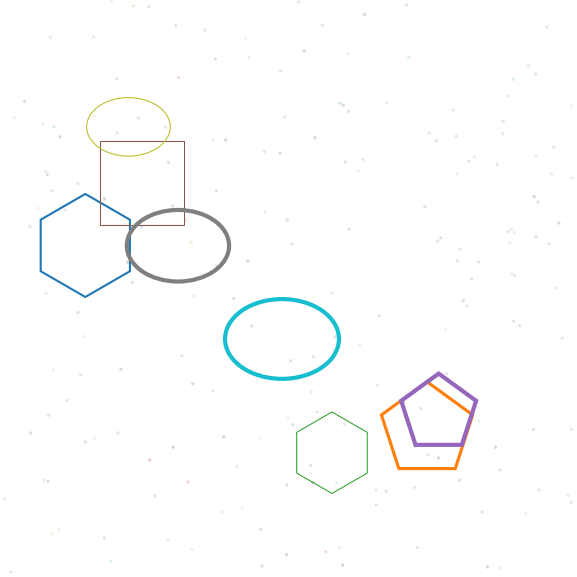[{"shape": "hexagon", "thickness": 1, "radius": 0.45, "center": [0.148, 0.574]}, {"shape": "pentagon", "thickness": 1.5, "radius": 0.42, "center": [0.739, 0.255]}, {"shape": "hexagon", "thickness": 0.5, "radius": 0.35, "center": [0.575, 0.215]}, {"shape": "pentagon", "thickness": 2, "radius": 0.34, "center": [0.76, 0.284]}, {"shape": "square", "thickness": 0.5, "radius": 0.36, "center": [0.246, 0.683]}, {"shape": "oval", "thickness": 2, "radius": 0.44, "center": [0.308, 0.574]}, {"shape": "oval", "thickness": 0.5, "radius": 0.36, "center": [0.222, 0.779]}, {"shape": "oval", "thickness": 2, "radius": 0.49, "center": [0.488, 0.412]}]